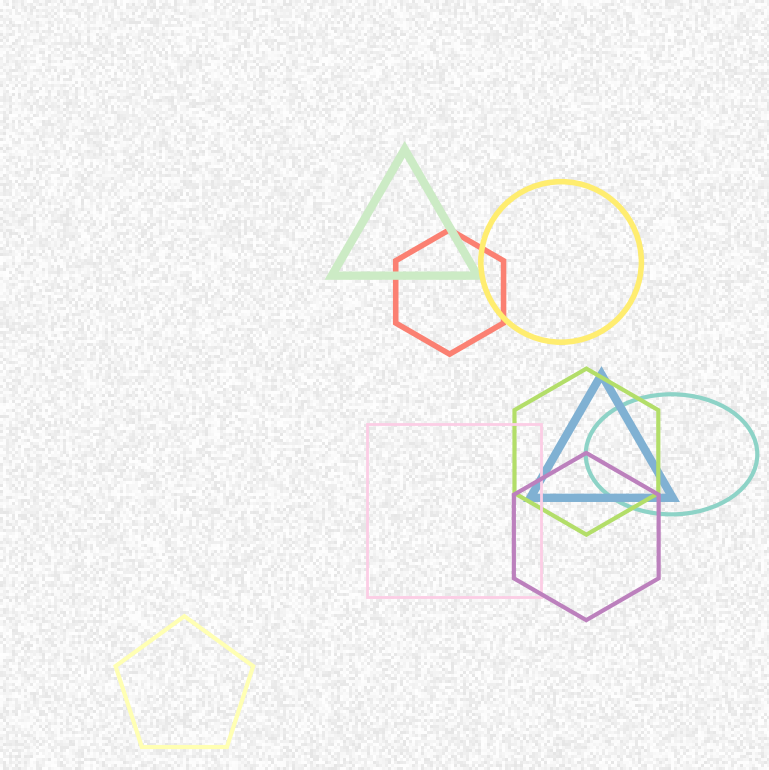[{"shape": "oval", "thickness": 1.5, "radius": 0.56, "center": [0.872, 0.41]}, {"shape": "pentagon", "thickness": 1.5, "radius": 0.47, "center": [0.239, 0.106]}, {"shape": "hexagon", "thickness": 2, "radius": 0.4, "center": [0.584, 0.621]}, {"shape": "triangle", "thickness": 3, "radius": 0.53, "center": [0.781, 0.407]}, {"shape": "hexagon", "thickness": 1.5, "radius": 0.54, "center": [0.762, 0.413]}, {"shape": "square", "thickness": 1, "radius": 0.56, "center": [0.59, 0.337]}, {"shape": "hexagon", "thickness": 1.5, "radius": 0.54, "center": [0.761, 0.303]}, {"shape": "triangle", "thickness": 3, "radius": 0.55, "center": [0.526, 0.697]}, {"shape": "circle", "thickness": 2, "radius": 0.52, "center": [0.729, 0.66]}]